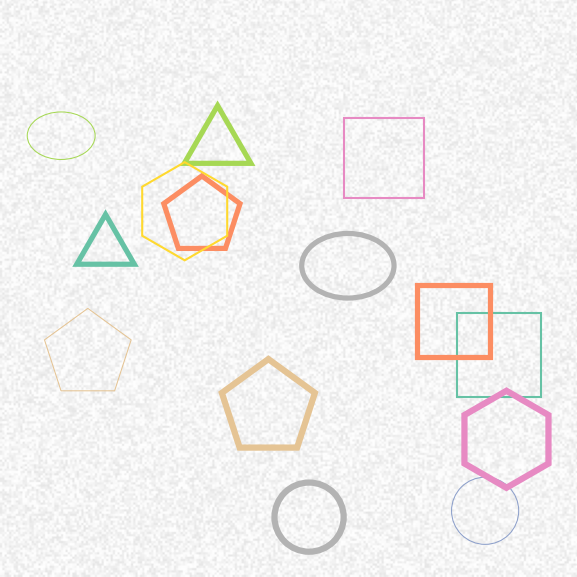[{"shape": "square", "thickness": 1, "radius": 0.36, "center": [0.865, 0.384]}, {"shape": "triangle", "thickness": 2.5, "radius": 0.29, "center": [0.183, 0.57]}, {"shape": "pentagon", "thickness": 2.5, "radius": 0.35, "center": [0.35, 0.625]}, {"shape": "square", "thickness": 2.5, "radius": 0.31, "center": [0.785, 0.443]}, {"shape": "circle", "thickness": 0.5, "radius": 0.29, "center": [0.84, 0.115]}, {"shape": "square", "thickness": 1, "radius": 0.35, "center": [0.664, 0.725]}, {"shape": "hexagon", "thickness": 3, "radius": 0.42, "center": [0.877, 0.238]}, {"shape": "triangle", "thickness": 2.5, "radius": 0.33, "center": [0.377, 0.75]}, {"shape": "oval", "thickness": 0.5, "radius": 0.29, "center": [0.106, 0.764]}, {"shape": "hexagon", "thickness": 1, "radius": 0.42, "center": [0.32, 0.633]}, {"shape": "pentagon", "thickness": 3, "radius": 0.42, "center": [0.465, 0.293]}, {"shape": "pentagon", "thickness": 0.5, "radius": 0.39, "center": [0.152, 0.386]}, {"shape": "circle", "thickness": 3, "radius": 0.3, "center": [0.535, 0.104]}, {"shape": "oval", "thickness": 2.5, "radius": 0.4, "center": [0.602, 0.539]}]